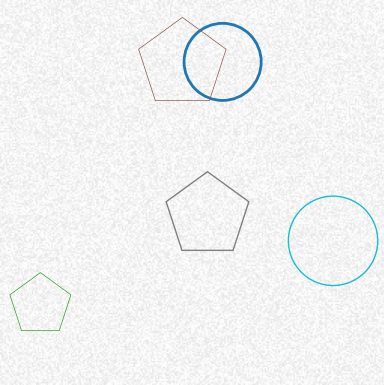[{"shape": "circle", "thickness": 2, "radius": 0.5, "center": [0.578, 0.839]}, {"shape": "pentagon", "thickness": 0.5, "radius": 0.42, "center": [0.105, 0.209]}, {"shape": "pentagon", "thickness": 0.5, "radius": 0.6, "center": [0.474, 0.835]}, {"shape": "pentagon", "thickness": 1, "radius": 0.56, "center": [0.539, 0.441]}, {"shape": "circle", "thickness": 1, "radius": 0.58, "center": [0.865, 0.374]}]